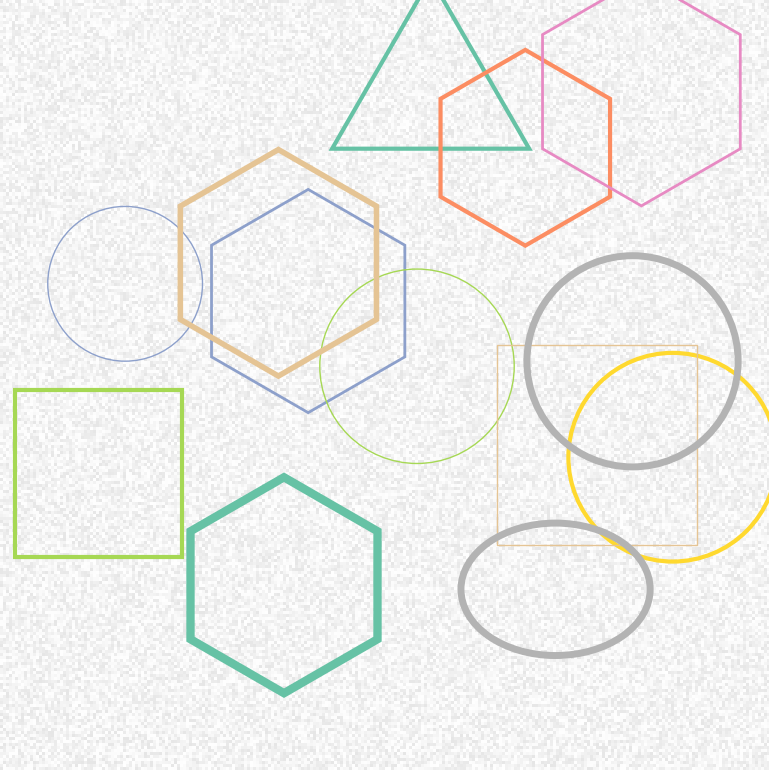[{"shape": "triangle", "thickness": 1.5, "radius": 0.74, "center": [0.559, 0.881]}, {"shape": "hexagon", "thickness": 3, "radius": 0.7, "center": [0.369, 0.24]}, {"shape": "hexagon", "thickness": 1.5, "radius": 0.64, "center": [0.682, 0.808]}, {"shape": "hexagon", "thickness": 1, "radius": 0.72, "center": [0.4, 0.609]}, {"shape": "circle", "thickness": 0.5, "radius": 0.5, "center": [0.163, 0.631]}, {"shape": "hexagon", "thickness": 1, "radius": 0.74, "center": [0.833, 0.881]}, {"shape": "circle", "thickness": 0.5, "radius": 0.63, "center": [0.542, 0.524]}, {"shape": "square", "thickness": 1.5, "radius": 0.54, "center": [0.128, 0.385]}, {"shape": "circle", "thickness": 1.5, "radius": 0.68, "center": [0.874, 0.406]}, {"shape": "square", "thickness": 0.5, "radius": 0.65, "center": [0.775, 0.422]}, {"shape": "hexagon", "thickness": 2, "radius": 0.74, "center": [0.362, 0.659]}, {"shape": "oval", "thickness": 2.5, "radius": 0.61, "center": [0.722, 0.235]}, {"shape": "circle", "thickness": 2.5, "radius": 0.69, "center": [0.821, 0.531]}]